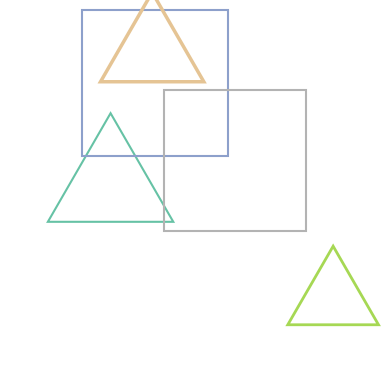[{"shape": "triangle", "thickness": 1.5, "radius": 0.94, "center": [0.287, 0.518]}, {"shape": "square", "thickness": 1.5, "radius": 0.95, "center": [0.403, 0.785]}, {"shape": "triangle", "thickness": 2, "radius": 0.68, "center": [0.865, 0.224]}, {"shape": "triangle", "thickness": 2.5, "radius": 0.77, "center": [0.395, 0.865]}, {"shape": "square", "thickness": 1.5, "radius": 0.92, "center": [0.611, 0.583]}]